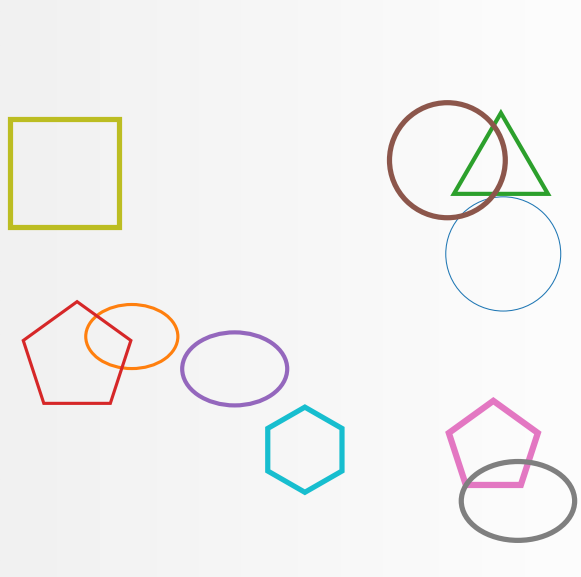[{"shape": "circle", "thickness": 0.5, "radius": 0.49, "center": [0.866, 0.559]}, {"shape": "oval", "thickness": 1.5, "radius": 0.4, "center": [0.227, 0.416]}, {"shape": "triangle", "thickness": 2, "radius": 0.47, "center": [0.862, 0.71]}, {"shape": "pentagon", "thickness": 1.5, "radius": 0.49, "center": [0.133, 0.379]}, {"shape": "oval", "thickness": 2, "radius": 0.45, "center": [0.404, 0.36]}, {"shape": "circle", "thickness": 2.5, "radius": 0.5, "center": [0.77, 0.722]}, {"shape": "pentagon", "thickness": 3, "radius": 0.4, "center": [0.849, 0.225]}, {"shape": "oval", "thickness": 2.5, "radius": 0.49, "center": [0.891, 0.132]}, {"shape": "square", "thickness": 2.5, "radius": 0.47, "center": [0.111, 0.7]}, {"shape": "hexagon", "thickness": 2.5, "radius": 0.37, "center": [0.525, 0.22]}]